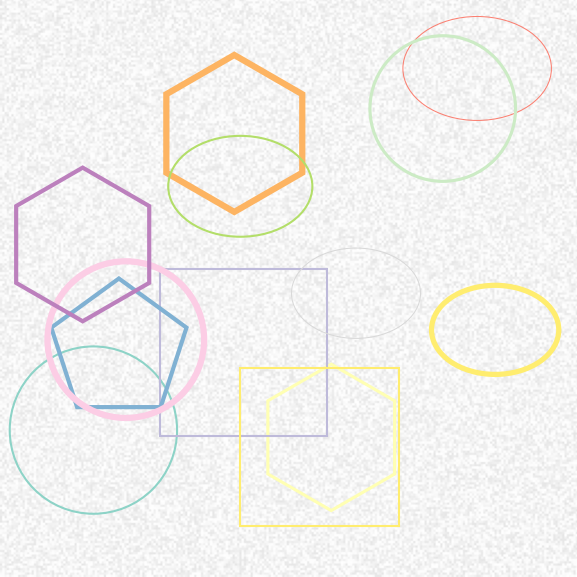[{"shape": "circle", "thickness": 1, "radius": 0.72, "center": [0.162, 0.254]}, {"shape": "hexagon", "thickness": 1.5, "radius": 0.63, "center": [0.574, 0.242]}, {"shape": "square", "thickness": 1, "radius": 0.72, "center": [0.422, 0.389]}, {"shape": "oval", "thickness": 0.5, "radius": 0.64, "center": [0.826, 0.881]}, {"shape": "pentagon", "thickness": 2, "radius": 0.62, "center": [0.206, 0.394]}, {"shape": "hexagon", "thickness": 3, "radius": 0.68, "center": [0.406, 0.768]}, {"shape": "oval", "thickness": 1, "radius": 0.62, "center": [0.416, 0.677]}, {"shape": "circle", "thickness": 3, "radius": 0.68, "center": [0.218, 0.411]}, {"shape": "oval", "thickness": 0.5, "radius": 0.56, "center": [0.616, 0.491]}, {"shape": "hexagon", "thickness": 2, "radius": 0.67, "center": [0.143, 0.576]}, {"shape": "circle", "thickness": 1.5, "radius": 0.63, "center": [0.767, 0.811]}, {"shape": "square", "thickness": 1, "radius": 0.69, "center": [0.554, 0.225]}, {"shape": "oval", "thickness": 2.5, "radius": 0.55, "center": [0.857, 0.428]}]